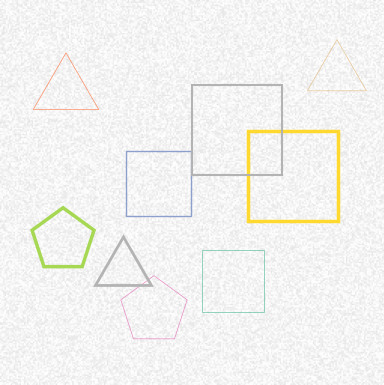[{"shape": "square", "thickness": 0.5, "radius": 0.4, "center": [0.605, 0.271]}, {"shape": "triangle", "thickness": 0.5, "radius": 0.49, "center": [0.171, 0.765]}, {"shape": "square", "thickness": 1, "radius": 0.42, "center": [0.411, 0.524]}, {"shape": "pentagon", "thickness": 0.5, "radius": 0.45, "center": [0.4, 0.193]}, {"shape": "pentagon", "thickness": 2.5, "radius": 0.42, "center": [0.164, 0.376]}, {"shape": "square", "thickness": 2.5, "radius": 0.58, "center": [0.762, 0.544]}, {"shape": "triangle", "thickness": 0.5, "radius": 0.44, "center": [0.875, 0.808]}, {"shape": "square", "thickness": 1.5, "radius": 0.58, "center": [0.616, 0.663]}, {"shape": "triangle", "thickness": 2, "radius": 0.42, "center": [0.321, 0.3]}]